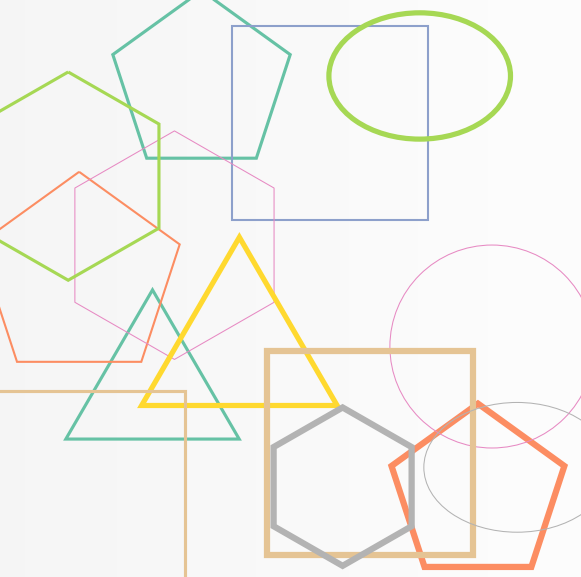[{"shape": "pentagon", "thickness": 1.5, "radius": 0.8, "center": [0.347, 0.855]}, {"shape": "triangle", "thickness": 1.5, "radius": 0.86, "center": [0.262, 0.325]}, {"shape": "pentagon", "thickness": 1, "radius": 0.91, "center": [0.136, 0.52]}, {"shape": "pentagon", "thickness": 3, "radius": 0.78, "center": [0.822, 0.144]}, {"shape": "square", "thickness": 1, "radius": 0.84, "center": [0.568, 0.786]}, {"shape": "circle", "thickness": 0.5, "radius": 0.88, "center": [0.847, 0.399]}, {"shape": "hexagon", "thickness": 0.5, "radius": 0.99, "center": [0.3, 0.575]}, {"shape": "oval", "thickness": 2.5, "radius": 0.78, "center": [0.722, 0.868]}, {"shape": "hexagon", "thickness": 1.5, "radius": 0.9, "center": [0.117, 0.694]}, {"shape": "triangle", "thickness": 2.5, "radius": 0.97, "center": [0.412, 0.394]}, {"shape": "square", "thickness": 3, "radius": 0.88, "center": [0.637, 0.215]}, {"shape": "square", "thickness": 1.5, "radius": 0.99, "center": [0.122, 0.125]}, {"shape": "oval", "thickness": 0.5, "radius": 0.8, "center": [0.89, 0.19]}, {"shape": "hexagon", "thickness": 3, "radius": 0.69, "center": [0.589, 0.156]}]